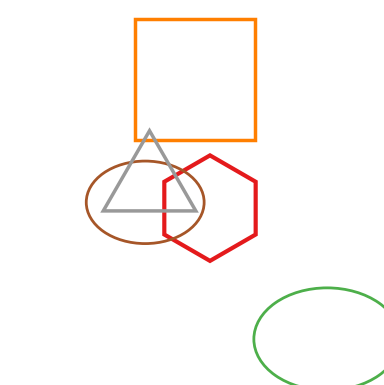[{"shape": "hexagon", "thickness": 3, "radius": 0.69, "center": [0.545, 0.459]}, {"shape": "oval", "thickness": 2, "radius": 0.95, "center": [0.85, 0.119]}, {"shape": "square", "thickness": 2.5, "radius": 0.78, "center": [0.506, 0.793]}, {"shape": "oval", "thickness": 2, "radius": 0.77, "center": [0.377, 0.474]}, {"shape": "triangle", "thickness": 2.5, "radius": 0.69, "center": [0.388, 0.522]}]